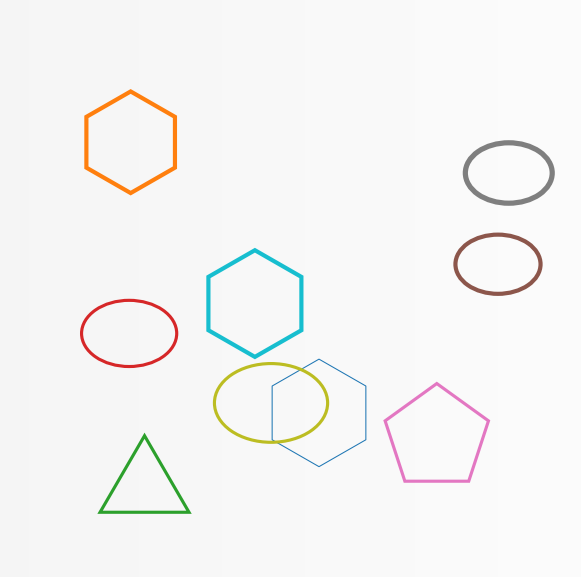[{"shape": "hexagon", "thickness": 0.5, "radius": 0.47, "center": [0.549, 0.284]}, {"shape": "hexagon", "thickness": 2, "radius": 0.44, "center": [0.225, 0.753]}, {"shape": "triangle", "thickness": 1.5, "radius": 0.44, "center": [0.249, 0.156]}, {"shape": "oval", "thickness": 1.5, "radius": 0.41, "center": [0.222, 0.422]}, {"shape": "oval", "thickness": 2, "radius": 0.37, "center": [0.857, 0.542]}, {"shape": "pentagon", "thickness": 1.5, "radius": 0.47, "center": [0.751, 0.241]}, {"shape": "oval", "thickness": 2.5, "radius": 0.37, "center": [0.875, 0.7]}, {"shape": "oval", "thickness": 1.5, "radius": 0.49, "center": [0.466, 0.301]}, {"shape": "hexagon", "thickness": 2, "radius": 0.46, "center": [0.439, 0.473]}]